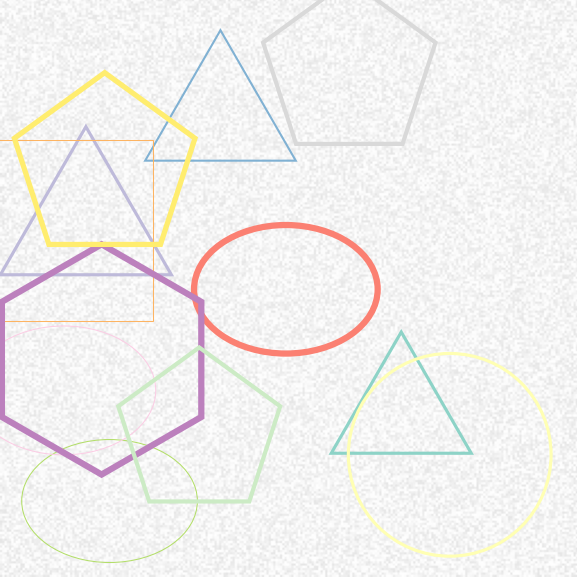[{"shape": "triangle", "thickness": 1.5, "radius": 0.7, "center": [0.695, 0.284]}, {"shape": "circle", "thickness": 1.5, "radius": 0.88, "center": [0.779, 0.212]}, {"shape": "triangle", "thickness": 1.5, "radius": 0.85, "center": [0.149, 0.609]}, {"shape": "oval", "thickness": 3, "radius": 0.79, "center": [0.495, 0.498]}, {"shape": "triangle", "thickness": 1, "radius": 0.75, "center": [0.382, 0.796]}, {"shape": "square", "thickness": 0.5, "radius": 0.78, "center": [0.109, 0.6]}, {"shape": "oval", "thickness": 0.5, "radius": 0.76, "center": [0.19, 0.132]}, {"shape": "oval", "thickness": 0.5, "radius": 0.8, "center": [0.11, 0.323]}, {"shape": "pentagon", "thickness": 2, "radius": 0.78, "center": [0.605, 0.877]}, {"shape": "hexagon", "thickness": 3, "radius": 1.0, "center": [0.176, 0.377]}, {"shape": "pentagon", "thickness": 2, "radius": 0.74, "center": [0.345, 0.25]}, {"shape": "pentagon", "thickness": 2.5, "radius": 0.82, "center": [0.181, 0.709]}]